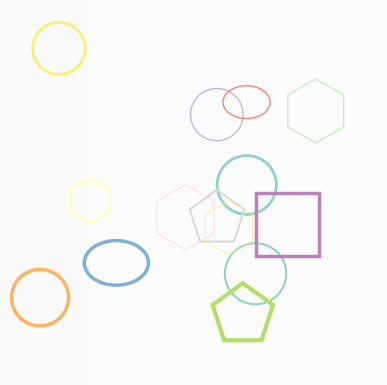[{"shape": "circle", "thickness": 1.5, "radius": 0.4, "center": [0.659, 0.289]}, {"shape": "circle", "thickness": 2, "radius": 0.38, "center": [0.637, 0.52]}, {"shape": "hexagon", "thickness": 1.5, "radius": 0.29, "center": [0.233, 0.479]}, {"shape": "circle", "thickness": 1, "radius": 0.34, "center": [0.56, 0.702]}, {"shape": "oval", "thickness": 1, "radius": 0.3, "center": [0.636, 0.735]}, {"shape": "oval", "thickness": 2.5, "radius": 0.41, "center": [0.3, 0.317]}, {"shape": "circle", "thickness": 2.5, "radius": 0.37, "center": [0.103, 0.227]}, {"shape": "pentagon", "thickness": 3, "radius": 0.41, "center": [0.627, 0.182]}, {"shape": "hexagon", "thickness": 0.5, "radius": 0.42, "center": [0.479, 0.436]}, {"shape": "pentagon", "thickness": 1.5, "radius": 0.37, "center": [0.56, 0.433]}, {"shape": "square", "thickness": 2.5, "radius": 0.41, "center": [0.741, 0.417]}, {"shape": "hexagon", "thickness": 1, "radius": 0.42, "center": [0.815, 0.712]}, {"shape": "circle", "thickness": 2, "radius": 0.34, "center": [0.152, 0.874]}, {"shape": "hexagon", "thickness": 0.5, "radius": 0.35, "center": [0.591, 0.408]}]